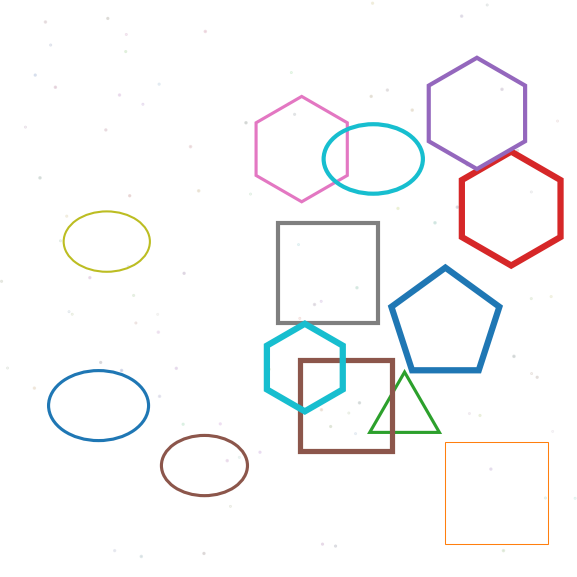[{"shape": "oval", "thickness": 1.5, "radius": 0.43, "center": [0.171, 0.297]}, {"shape": "pentagon", "thickness": 3, "radius": 0.49, "center": [0.771, 0.437]}, {"shape": "square", "thickness": 0.5, "radius": 0.44, "center": [0.86, 0.145]}, {"shape": "triangle", "thickness": 1.5, "radius": 0.35, "center": [0.701, 0.285]}, {"shape": "hexagon", "thickness": 3, "radius": 0.49, "center": [0.885, 0.638]}, {"shape": "hexagon", "thickness": 2, "radius": 0.48, "center": [0.826, 0.803]}, {"shape": "square", "thickness": 2.5, "radius": 0.4, "center": [0.599, 0.297]}, {"shape": "oval", "thickness": 1.5, "radius": 0.37, "center": [0.354, 0.193]}, {"shape": "hexagon", "thickness": 1.5, "radius": 0.46, "center": [0.522, 0.741]}, {"shape": "square", "thickness": 2, "radius": 0.43, "center": [0.568, 0.526]}, {"shape": "oval", "thickness": 1, "radius": 0.37, "center": [0.185, 0.581]}, {"shape": "hexagon", "thickness": 3, "radius": 0.38, "center": [0.528, 0.363]}, {"shape": "oval", "thickness": 2, "radius": 0.43, "center": [0.646, 0.724]}]